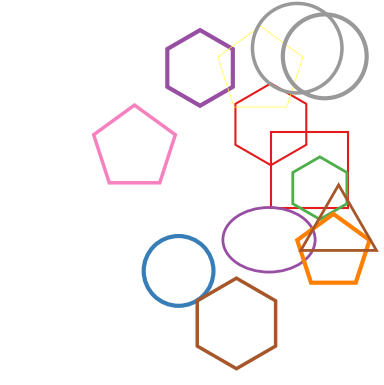[{"shape": "square", "thickness": 1.5, "radius": 0.5, "center": [0.804, 0.558]}, {"shape": "hexagon", "thickness": 1.5, "radius": 0.53, "center": [0.704, 0.677]}, {"shape": "circle", "thickness": 3, "radius": 0.45, "center": [0.464, 0.296]}, {"shape": "hexagon", "thickness": 2, "radius": 0.41, "center": [0.831, 0.511]}, {"shape": "hexagon", "thickness": 3, "radius": 0.49, "center": [0.52, 0.824]}, {"shape": "oval", "thickness": 2, "radius": 0.6, "center": [0.699, 0.377]}, {"shape": "pentagon", "thickness": 3, "radius": 0.49, "center": [0.866, 0.346]}, {"shape": "pentagon", "thickness": 0.5, "radius": 0.58, "center": [0.676, 0.816]}, {"shape": "hexagon", "thickness": 2.5, "radius": 0.59, "center": [0.614, 0.16]}, {"shape": "triangle", "thickness": 2, "radius": 0.57, "center": [0.88, 0.406]}, {"shape": "pentagon", "thickness": 2.5, "radius": 0.56, "center": [0.349, 0.615]}, {"shape": "circle", "thickness": 2.5, "radius": 0.58, "center": [0.772, 0.875]}, {"shape": "circle", "thickness": 3, "radius": 0.54, "center": [0.844, 0.854]}]